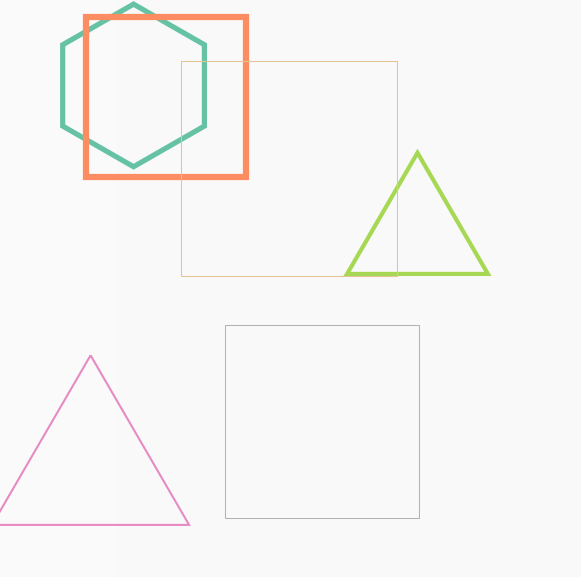[{"shape": "hexagon", "thickness": 2.5, "radius": 0.7, "center": [0.23, 0.851]}, {"shape": "square", "thickness": 3, "radius": 0.69, "center": [0.285, 0.831]}, {"shape": "triangle", "thickness": 1, "radius": 0.98, "center": [0.156, 0.188]}, {"shape": "triangle", "thickness": 2, "radius": 0.7, "center": [0.718, 0.595]}, {"shape": "square", "thickness": 0.5, "radius": 0.93, "center": [0.497, 0.707]}, {"shape": "square", "thickness": 0.5, "radius": 0.83, "center": [0.554, 0.269]}]